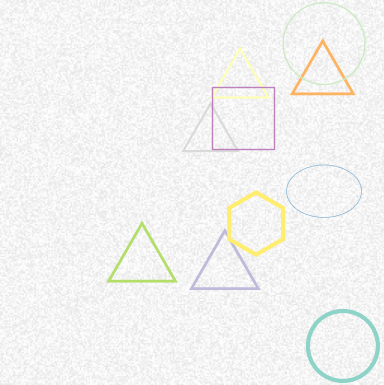[{"shape": "circle", "thickness": 3, "radius": 0.45, "center": [0.891, 0.101]}, {"shape": "triangle", "thickness": 1.5, "radius": 0.42, "center": [0.624, 0.789]}, {"shape": "triangle", "thickness": 2, "radius": 0.5, "center": [0.584, 0.3]}, {"shape": "oval", "thickness": 0.5, "radius": 0.49, "center": [0.842, 0.503]}, {"shape": "triangle", "thickness": 2, "radius": 0.46, "center": [0.838, 0.802]}, {"shape": "triangle", "thickness": 2, "radius": 0.5, "center": [0.369, 0.32]}, {"shape": "triangle", "thickness": 1.5, "radius": 0.41, "center": [0.547, 0.649]}, {"shape": "square", "thickness": 1, "radius": 0.4, "center": [0.631, 0.693]}, {"shape": "circle", "thickness": 1, "radius": 0.53, "center": [0.842, 0.887]}, {"shape": "hexagon", "thickness": 3, "radius": 0.4, "center": [0.665, 0.419]}]